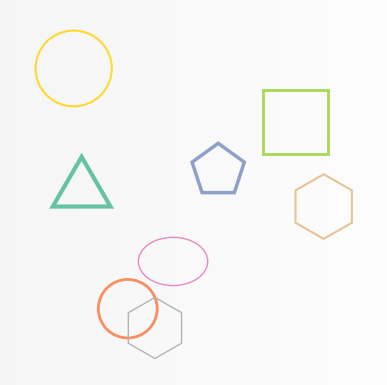[{"shape": "triangle", "thickness": 3, "radius": 0.43, "center": [0.211, 0.507]}, {"shape": "circle", "thickness": 2, "radius": 0.38, "center": [0.33, 0.198]}, {"shape": "pentagon", "thickness": 2.5, "radius": 0.35, "center": [0.563, 0.557]}, {"shape": "oval", "thickness": 1, "radius": 0.45, "center": [0.447, 0.321]}, {"shape": "square", "thickness": 2, "radius": 0.42, "center": [0.761, 0.683]}, {"shape": "circle", "thickness": 1.5, "radius": 0.49, "center": [0.19, 0.822]}, {"shape": "hexagon", "thickness": 1.5, "radius": 0.42, "center": [0.835, 0.464]}, {"shape": "hexagon", "thickness": 1, "radius": 0.4, "center": [0.4, 0.148]}]